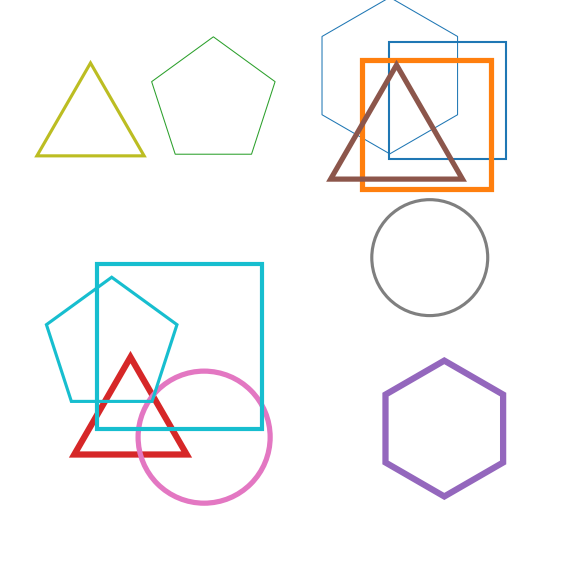[{"shape": "square", "thickness": 1, "radius": 0.51, "center": [0.775, 0.825]}, {"shape": "hexagon", "thickness": 0.5, "radius": 0.68, "center": [0.675, 0.868]}, {"shape": "square", "thickness": 2.5, "radius": 0.56, "center": [0.738, 0.783]}, {"shape": "pentagon", "thickness": 0.5, "radius": 0.56, "center": [0.369, 0.823]}, {"shape": "triangle", "thickness": 3, "radius": 0.56, "center": [0.226, 0.268]}, {"shape": "hexagon", "thickness": 3, "radius": 0.59, "center": [0.769, 0.257]}, {"shape": "triangle", "thickness": 2.5, "radius": 0.66, "center": [0.687, 0.755]}, {"shape": "circle", "thickness": 2.5, "radius": 0.57, "center": [0.353, 0.242]}, {"shape": "circle", "thickness": 1.5, "radius": 0.5, "center": [0.744, 0.553]}, {"shape": "triangle", "thickness": 1.5, "radius": 0.54, "center": [0.157, 0.783]}, {"shape": "square", "thickness": 2, "radius": 0.72, "center": [0.31, 0.399]}, {"shape": "pentagon", "thickness": 1.5, "radius": 0.59, "center": [0.193, 0.4]}]